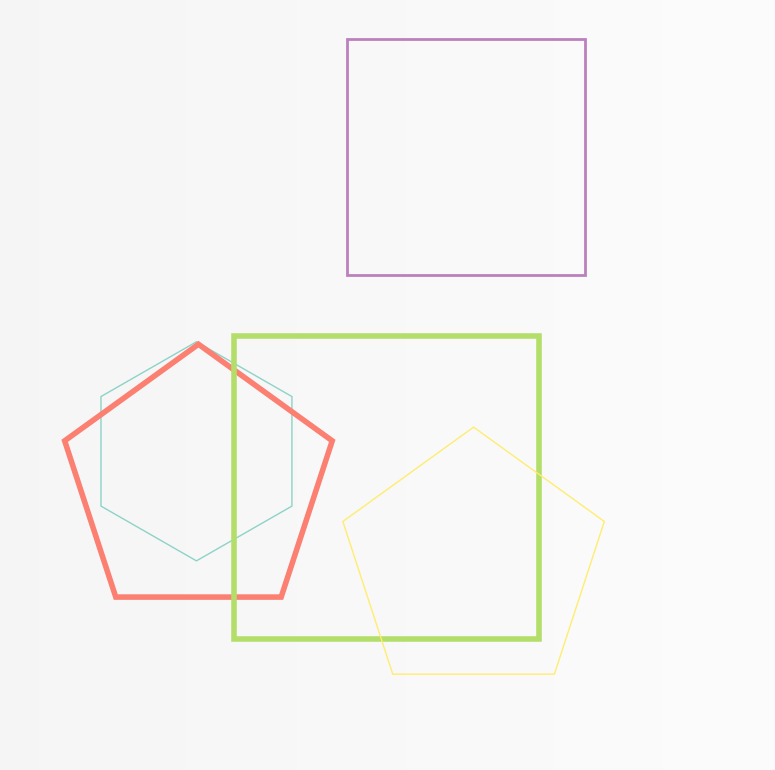[{"shape": "hexagon", "thickness": 0.5, "radius": 0.71, "center": [0.253, 0.414]}, {"shape": "pentagon", "thickness": 2, "radius": 0.91, "center": [0.256, 0.371]}, {"shape": "square", "thickness": 2, "radius": 0.98, "center": [0.499, 0.367]}, {"shape": "square", "thickness": 1, "radius": 0.77, "center": [0.601, 0.796]}, {"shape": "pentagon", "thickness": 0.5, "radius": 0.89, "center": [0.611, 0.268]}]